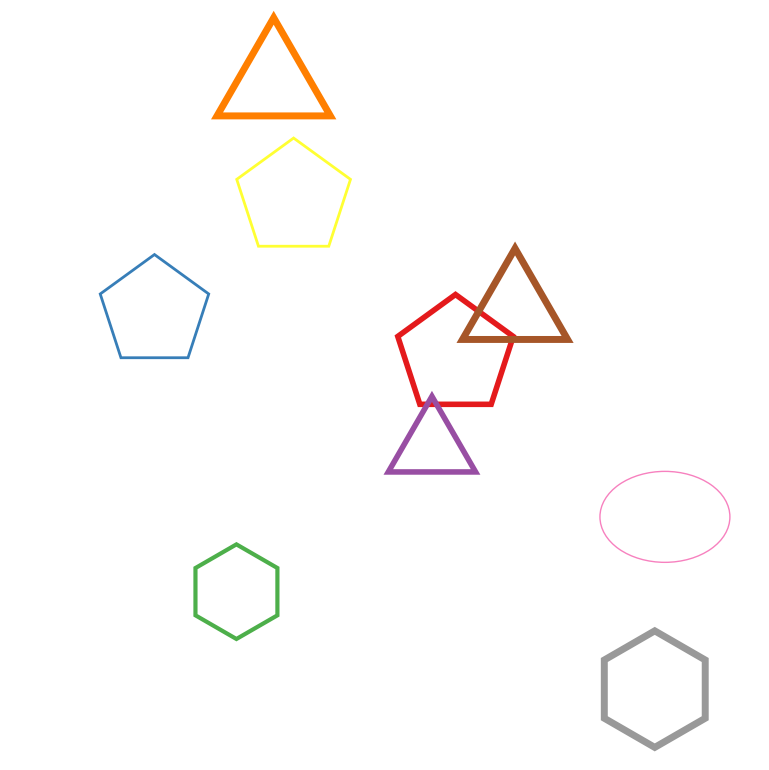[{"shape": "pentagon", "thickness": 2, "radius": 0.39, "center": [0.592, 0.539]}, {"shape": "pentagon", "thickness": 1, "radius": 0.37, "center": [0.201, 0.595]}, {"shape": "hexagon", "thickness": 1.5, "radius": 0.31, "center": [0.307, 0.232]}, {"shape": "triangle", "thickness": 2, "radius": 0.33, "center": [0.561, 0.42]}, {"shape": "triangle", "thickness": 2.5, "radius": 0.42, "center": [0.355, 0.892]}, {"shape": "pentagon", "thickness": 1, "radius": 0.39, "center": [0.381, 0.743]}, {"shape": "triangle", "thickness": 2.5, "radius": 0.39, "center": [0.669, 0.599]}, {"shape": "oval", "thickness": 0.5, "radius": 0.42, "center": [0.864, 0.329]}, {"shape": "hexagon", "thickness": 2.5, "radius": 0.38, "center": [0.85, 0.105]}]